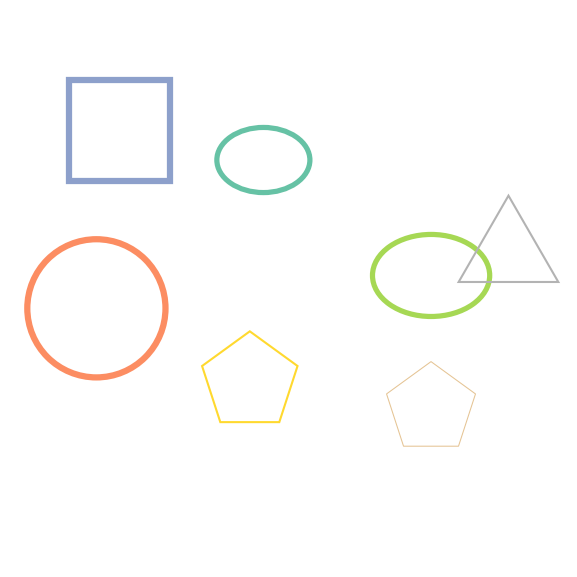[{"shape": "oval", "thickness": 2.5, "radius": 0.4, "center": [0.456, 0.722]}, {"shape": "circle", "thickness": 3, "radius": 0.6, "center": [0.167, 0.465]}, {"shape": "square", "thickness": 3, "radius": 0.44, "center": [0.207, 0.774]}, {"shape": "oval", "thickness": 2.5, "radius": 0.51, "center": [0.746, 0.522]}, {"shape": "pentagon", "thickness": 1, "radius": 0.43, "center": [0.433, 0.338]}, {"shape": "pentagon", "thickness": 0.5, "radius": 0.4, "center": [0.746, 0.292]}, {"shape": "triangle", "thickness": 1, "radius": 0.5, "center": [0.88, 0.561]}]